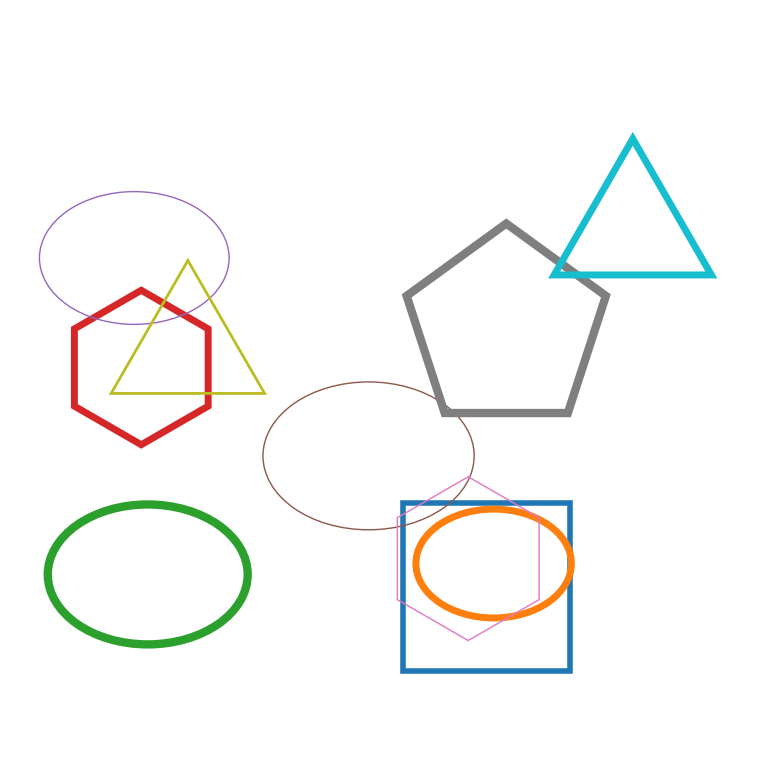[{"shape": "square", "thickness": 2, "radius": 0.54, "center": [0.632, 0.238]}, {"shape": "oval", "thickness": 2.5, "radius": 0.5, "center": [0.641, 0.268]}, {"shape": "oval", "thickness": 3, "radius": 0.65, "center": [0.192, 0.254]}, {"shape": "hexagon", "thickness": 2.5, "radius": 0.5, "center": [0.183, 0.523]}, {"shape": "oval", "thickness": 0.5, "radius": 0.62, "center": [0.174, 0.665]}, {"shape": "oval", "thickness": 0.5, "radius": 0.69, "center": [0.479, 0.408]}, {"shape": "hexagon", "thickness": 0.5, "radius": 0.53, "center": [0.608, 0.274]}, {"shape": "pentagon", "thickness": 3, "radius": 0.68, "center": [0.657, 0.574]}, {"shape": "triangle", "thickness": 1, "radius": 0.58, "center": [0.244, 0.547]}, {"shape": "triangle", "thickness": 2.5, "radius": 0.59, "center": [0.822, 0.702]}]